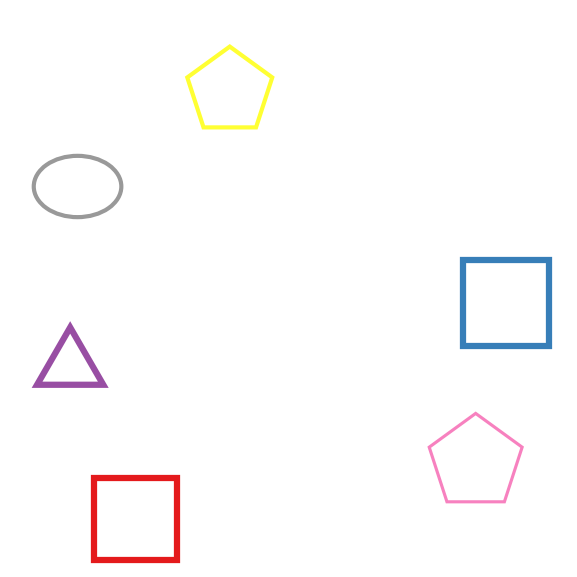[{"shape": "square", "thickness": 3, "radius": 0.36, "center": [0.234, 0.101]}, {"shape": "square", "thickness": 3, "radius": 0.37, "center": [0.876, 0.474]}, {"shape": "triangle", "thickness": 3, "radius": 0.33, "center": [0.122, 0.366]}, {"shape": "pentagon", "thickness": 2, "radius": 0.39, "center": [0.398, 0.841]}, {"shape": "pentagon", "thickness": 1.5, "radius": 0.42, "center": [0.824, 0.199]}, {"shape": "oval", "thickness": 2, "radius": 0.38, "center": [0.134, 0.676]}]